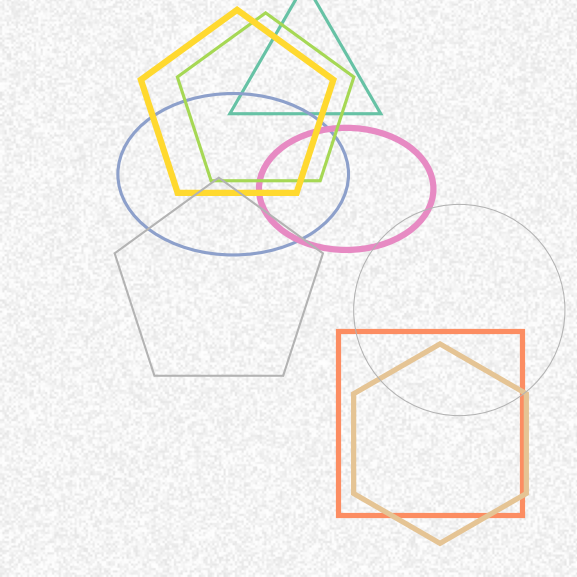[{"shape": "triangle", "thickness": 1.5, "radius": 0.75, "center": [0.529, 0.878]}, {"shape": "square", "thickness": 2.5, "radius": 0.8, "center": [0.744, 0.266]}, {"shape": "oval", "thickness": 1.5, "radius": 1.0, "center": [0.404, 0.697]}, {"shape": "oval", "thickness": 3, "radius": 0.76, "center": [0.599, 0.672]}, {"shape": "pentagon", "thickness": 1.5, "radius": 0.8, "center": [0.46, 0.816]}, {"shape": "pentagon", "thickness": 3, "radius": 0.88, "center": [0.411, 0.807]}, {"shape": "hexagon", "thickness": 2.5, "radius": 0.86, "center": [0.762, 0.231]}, {"shape": "pentagon", "thickness": 1, "radius": 0.95, "center": [0.379, 0.502]}, {"shape": "circle", "thickness": 0.5, "radius": 0.91, "center": [0.795, 0.462]}]